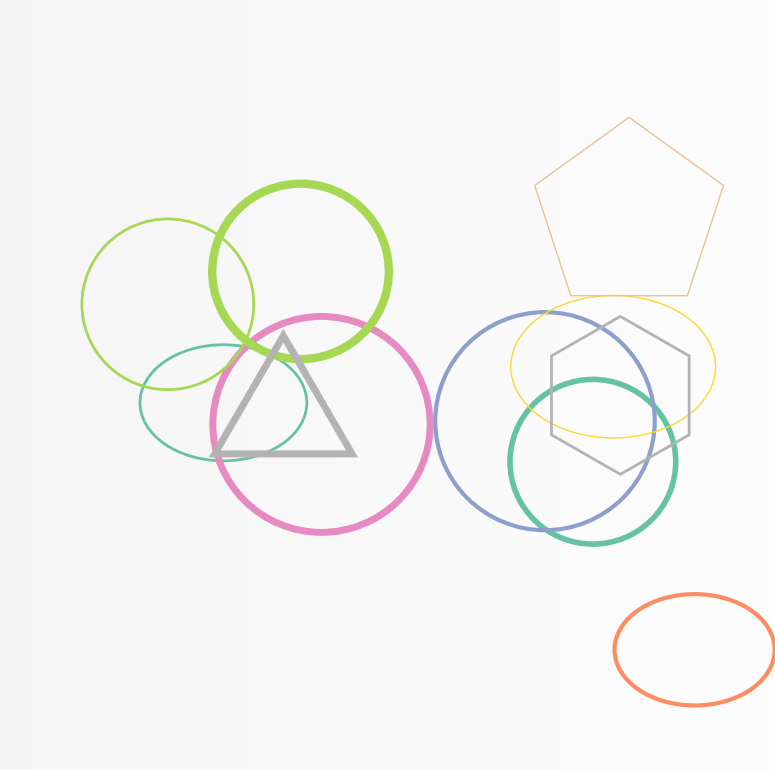[{"shape": "oval", "thickness": 1, "radius": 0.54, "center": [0.288, 0.477]}, {"shape": "circle", "thickness": 2, "radius": 0.53, "center": [0.765, 0.4]}, {"shape": "oval", "thickness": 1.5, "radius": 0.52, "center": [0.896, 0.156]}, {"shape": "circle", "thickness": 1.5, "radius": 0.71, "center": [0.703, 0.453]}, {"shape": "circle", "thickness": 2.5, "radius": 0.7, "center": [0.415, 0.449]}, {"shape": "circle", "thickness": 1, "radius": 0.55, "center": [0.217, 0.605]}, {"shape": "circle", "thickness": 3, "radius": 0.57, "center": [0.388, 0.648]}, {"shape": "oval", "thickness": 0.5, "radius": 0.66, "center": [0.791, 0.524]}, {"shape": "pentagon", "thickness": 0.5, "radius": 0.64, "center": [0.812, 0.72]}, {"shape": "triangle", "thickness": 2.5, "radius": 0.51, "center": [0.366, 0.462]}, {"shape": "hexagon", "thickness": 1, "radius": 0.51, "center": [0.8, 0.487]}]